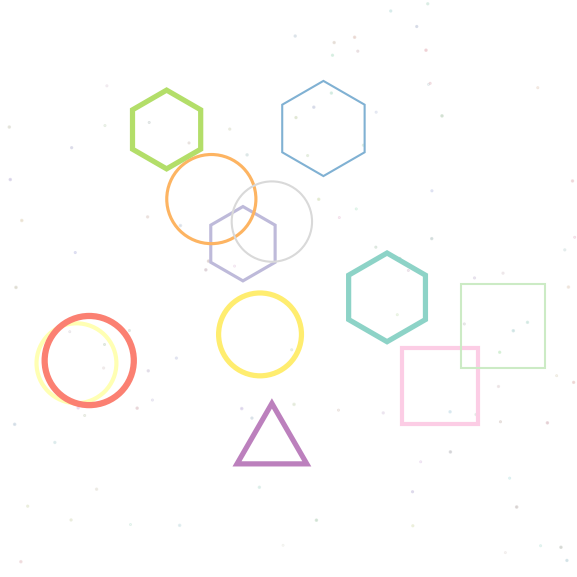[{"shape": "hexagon", "thickness": 2.5, "radius": 0.38, "center": [0.67, 0.484]}, {"shape": "circle", "thickness": 2, "radius": 0.35, "center": [0.132, 0.37]}, {"shape": "hexagon", "thickness": 1.5, "radius": 0.32, "center": [0.421, 0.577]}, {"shape": "circle", "thickness": 3, "radius": 0.39, "center": [0.155, 0.375]}, {"shape": "hexagon", "thickness": 1, "radius": 0.41, "center": [0.56, 0.777]}, {"shape": "circle", "thickness": 1.5, "radius": 0.39, "center": [0.366, 0.654]}, {"shape": "hexagon", "thickness": 2.5, "radius": 0.34, "center": [0.288, 0.775]}, {"shape": "square", "thickness": 2, "radius": 0.33, "center": [0.762, 0.331]}, {"shape": "circle", "thickness": 1, "radius": 0.35, "center": [0.471, 0.615]}, {"shape": "triangle", "thickness": 2.5, "radius": 0.35, "center": [0.471, 0.231]}, {"shape": "square", "thickness": 1, "radius": 0.36, "center": [0.872, 0.435]}, {"shape": "circle", "thickness": 2.5, "radius": 0.36, "center": [0.45, 0.42]}]